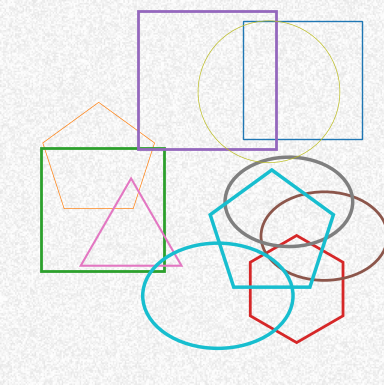[{"shape": "square", "thickness": 1, "radius": 0.77, "center": [0.786, 0.792]}, {"shape": "pentagon", "thickness": 0.5, "radius": 0.76, "center": [0.256, 0.582]}, {"shape": "square", "thickness": 2, "radius": 0.79, "center": [0.266, 0.456]}, {"shape": "hexagon", "thickness": 2, "radius": 0.7, "center": [0.771, 0.249]}, {"shape": "square", "thickness": 2, "radius": 0.9, "center": [0.539, 0.792]}, {"shape": "oval", "thickness": 2, "radius": 0.82, "center": [0.842, 0.387]}, {"shape": "triangle", "thickness": 1.5, "radius": 0.76, "center": [0.341, 0.385]}, {"shape": "oval", "thickness": 2.5, "radius": 0.83, "center": [0.75, 0.476]}, {"shape": "circle", "thickness": 0.5, "radius": 0.92, "center": [0.699, 0.762]}, {"shape": "pentagon", "thickness": 2.5, "radius": 0.84, "center": [0.706, 0.39]}, {"shape": "oval", "thickness": 2.5, "radius": 0.98, "center": [0.566, 0.232]}]